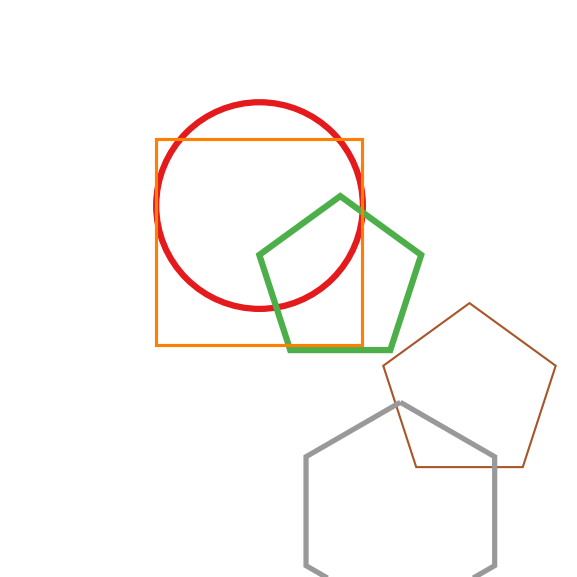[{"shape": "circle", "thickness": 3, "radius": 0.89, "center": [0.449, 0.643]}, {"shape": "pentagon", "thickness": 3, "radius": 0.74, "center": [0.589, 0.512]}, {"shape": "square", "thickness": 1.5, "radius": 0.89, "center": [0.449, 0.58]}, {"shape": "pentagon", "thickness": 1, "radius": 0.78, "center": [0.813, 0.317]}, {"shape": "hexagon", "thickness": 2.5, "radius": 0.94, "center": [0.693, 0.114]}]